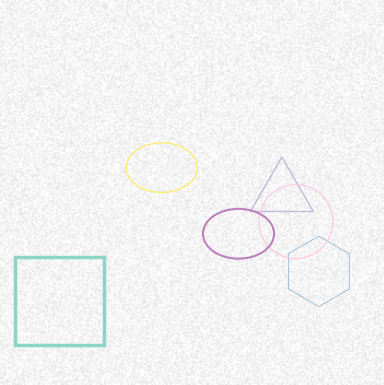[{"shape": "square", "thickness": 2.5, "radius": 0.57, "center": [0.154, 0.218]}, {"shape": "triangle", "thickness": 1, "radius": 0.47, "center": [0.732, 0.498]}, {"shape": "hexagon", "thickness": 0.5, "radius": 0.46, "center": [0.828, 0.295]}, {"shape": "circle", "thickness": 1, "radius": 0.48, "center": [0.769, 0.425]}, {"shape": "oval", "thickness": 1.5, "radius": 0.46, "center": [0.62, 0.393]}, {"shape": "oval", "thickness": 1, "radius": 0.46, "center": [0.42, 0.565]}]